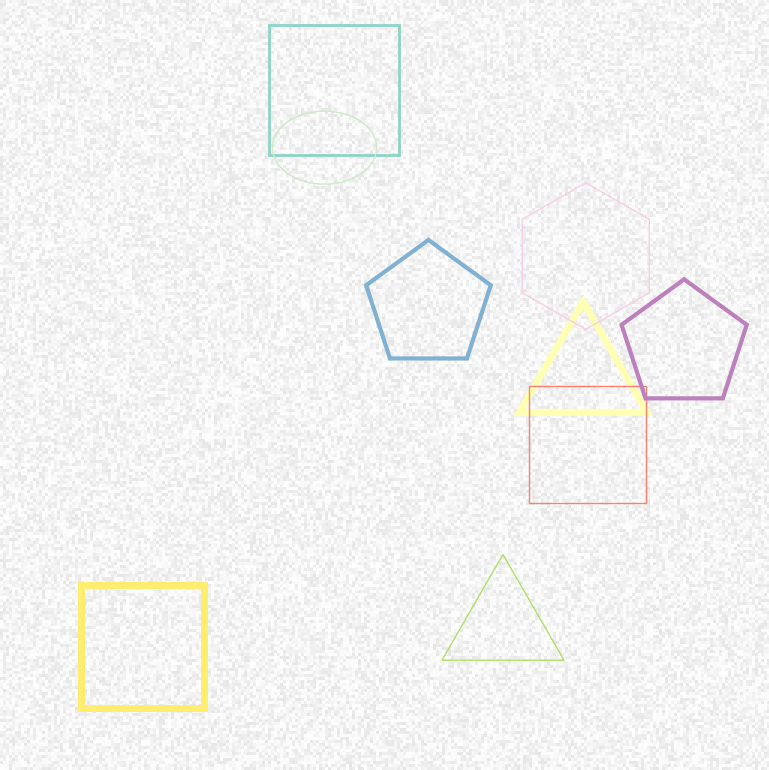[{"shape": "square", "thickness": 1, "radius": 0.42, "center": [0.434, 0.883]}, {"shape": "triangle", "thickness": 2.5, "radius": 0.48, "center": [0.757, 0.512]}, {"shape": "square", "thickness": 0.5, "radius": 0.38, "center": [0.763, 0.423]}, {"shape": "pentagon", "thickness": 1.5, "radius": 0.43, "center": [0.556, 0.603]}, {"shape": "triangle", "thickness": 0.5, "radius": 0.46, "center": [0.653, 0.188]}, {"shape": "hexagon", "thickness": 0.5, "radius": 0.48, "center": [0.761, 0.667]}, {"shape": "pentagon", "thickness": 1.5, "radius": 0.43, "center": [0.889, 0.552]}, {"shape": "oval", "thickness": 0.5, "radius": 0.34, "center": [0.421, 0.808]}, {"shape": "square", "thickness": 2.5, "radius": 0.4, "center": [0.185, 0.16]}]